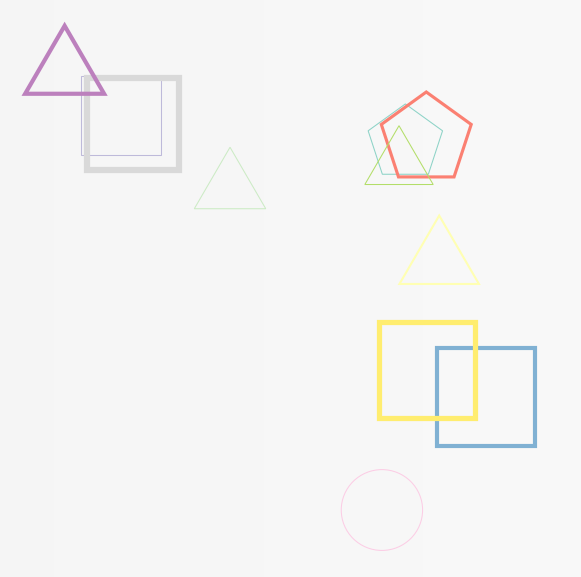[{"shape": "pentagon", "thickness": 0.5, "radius": 0.34, "center": [0.697, 0.752]}, {"shape": "triangle", "thickness": 1, "radius": 0.39, "center": [0.756, 0.547]}, {"shape": "square", "thickness": 0.5, "radius": 0.34, "center": [0.208, 0.799]}, {"shape": "pentagon", "thickness": 1.5, "radius": 0.41, "center": [0.733, 0.759]}, {"shape": "square", "thickness": 2, "radius": 0.42, "center": [0.836, 0.312]}, {"shape": "triangle", "thickness": 0.5, "radius": 0.34, "center": [0.686, 0.714]}, {"shape": "circle", "thickness": 0.5, "radius": 0.35, "center": [0.657, 0.116]}, {"shape": "square", "thickness": 3, "radius": 0.4, "center": [0.229, 0.784]}, {"shape": "triangle", "thickness": 2, "radius": 0.39, "center": [0.111, 0.876]}, {"shape": "triangle", "thickness": 0.5, "radius": 0.35, "center": [0.396, 0.673]}, {"shape": "square", "thickness": 2.5, "radius": 0.41, "center": [0.734, 0.359]}]